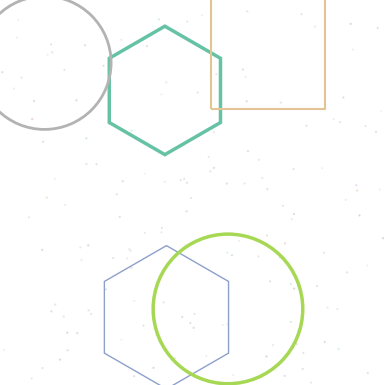[{"shape": "hexagon", "thickness": 2.5, "radius": 0.83, "center": [0.428, 0.765]}, {"shape": "hexagon", "thickness": 1, "radius": 0.93, "center": [0.432, 0.176]}, {"shape": "circle", "thickness": 2.5, "radius": 0.97, "center": [0.592, 0.198]}, {"shape": "square", "thickness": 1.5, "radius": 0.74, "center": [0.697, 0.865]}, {"shape": "circle", "thickness": 2, "radius": 0.86, "center": [0.116, 0.837]}]